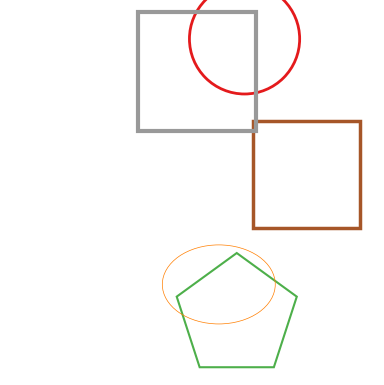[{"shape": "circle", "thickness": 2, "radius": 0.72, "center": [0.635, 0.899]}, {"shape": "pentagon", "thickness": 1.5, "radius": 0.82, "center": [0.615, 0.179]}, {"shape": "oval", "thickness": 0.5, "radius": 0.73, "center": [0.568, 0.261]}, {"shape": "square", "thickness": 2.5, "radius": 0.69, "center": [0.797, 0.547]}, {"shape": "square", "thickness": 3, "radius": 0.77, "center": [0.512, 0.815]}]